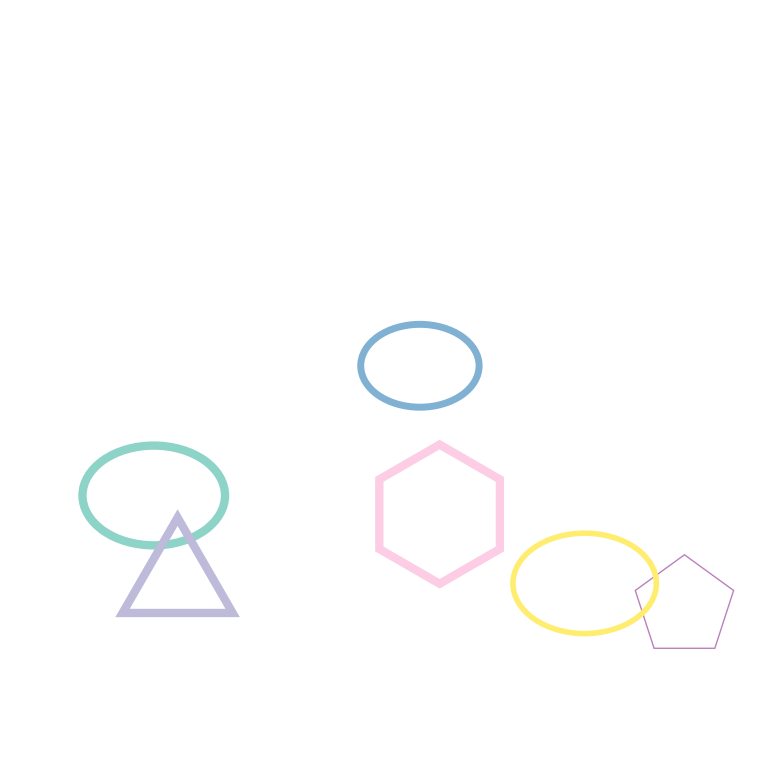[{"shape": "oval", "thickness": 3, "radius": 0.46, "center": [0.2, 0.357]}, {"shape": "triangle", "thickness": 3, "radius": 0.41, "center": [0.231, 0.245]}, {"shape": "oval", "thickness": 2.5, "radius": 0.38, "center": [0.545, 0.525]}, {"shape": "hexagon", "thickness": 3, "radius": 0.45, "center": [0.571, 0.332]}, {"shape": "pentagon", "thickness": 0.5, "radius": 0.34, "center": [0.889, 0.212]}, {"shape": "oval", "thickness": 2, "radius": 0.47, "center": [0.759, 0.242]}]